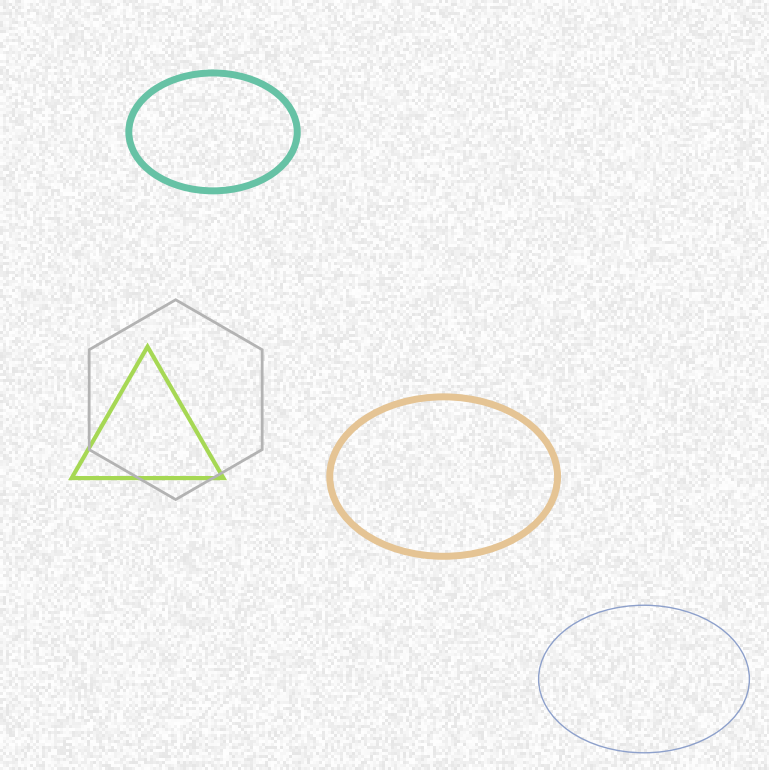[{"shape": "oval", "thickness": 2.5, "radius": 0.55, "center": [0.277, 0.829]}, {"shape": "oval", "thickness": 0.5, "radius": 0.68, "center": [0.836, 0.118]}, {"shape": "triangle", "thickness": 1.5, "radius": 0.57, "center": [0.192, 0.436]}, {"shape": "oval", "thickness": 2.5, "radius": 0.74, "center": [0.576, 0.381]}, {"shape": "hexagon", "thickness": 1, "radius": 0.65, "center": [0.228, 0.481]}]